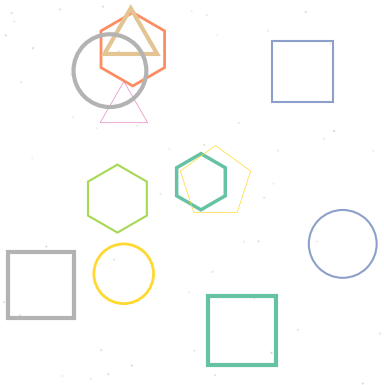[{"shape": "hexagon", "thickness": 2.5, "radius": 0.36, "center": [0.522, 0.528]}, {"shape": "square", "thickness": 3, "radius": 0.45, "center": [0.629, 0.142]}, {"shape": "hexagon", "thickness": 2, "radius": 0.48, "center": [0.345, 0.872]}, {"shape": "circle", "thickness": 1.5, "radius": 0.44, "center": [0.89, 0.366]}, {"shape": "square", "thickness": 1.5, "radius": 0.4, "center": [0.786, 0.814]}, {"shape": "triangle", "thickness": 0.5, "radius": 0.36, "center": [0.322, 0.717]}, {"shape": "hexagon", "thickness": 1.5, "radius": 0.44, "center": [0.305, 0.484]}, {"shape": "circle", "thickness": 2, "radius": 0.39, "center": [0.321, 0.289]}, {"shape": "pentagon", "thickness": 0.5, "radius": 0.48, "center": [0.56, 0.526]}, {"shape": "triangle", "thickness": 3, "radius": 0.4, "center": [0.34, 0.899]}, {"shape": "circle", "thickness": 3, "radius": 0.47, "center": [0.286, 0.816]}, {"shape": "square", "thickness": 3, "radius": 0.43, "center": [0.108, 0.26]}]